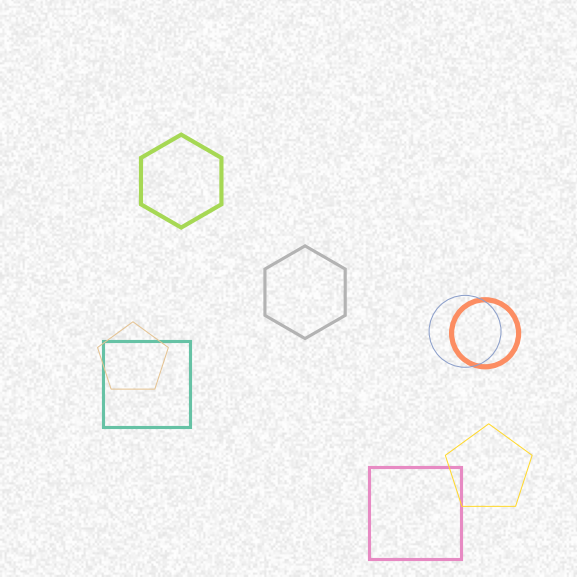[{"shape": "square", "thickness": 1.5, "radius": 0.37, "center": [0.254, 0.334]}, {"shape": "circle", "thickness": 2.5, "radius": 0.29, "center": [0.84, 0.422]}, {"shape": "circle", "thickness": 0.5, "radius": 0.31, "center": [0.805, 0.425]}, {"shape": "square", "thickness": 1.5, "radius": 0.4, "center": [0.718, 0.11]}, {"shape": "hexagon", "thickness": 2, "radius": 0.4, "center": [0.314, 0.686]}, {"shape": "pentagon", "thickness": 0.5, "radius": 0.4, "center": [0.846, 0.186]}, {"shape": "pentagon", "thickness": 0.5, "radius": 0.32, "center": [0.23, 0.377]}, {"shape": "hexagon", "thickness": 1.5, "radius": 0.4, "center": [0.528, 0.493]}]